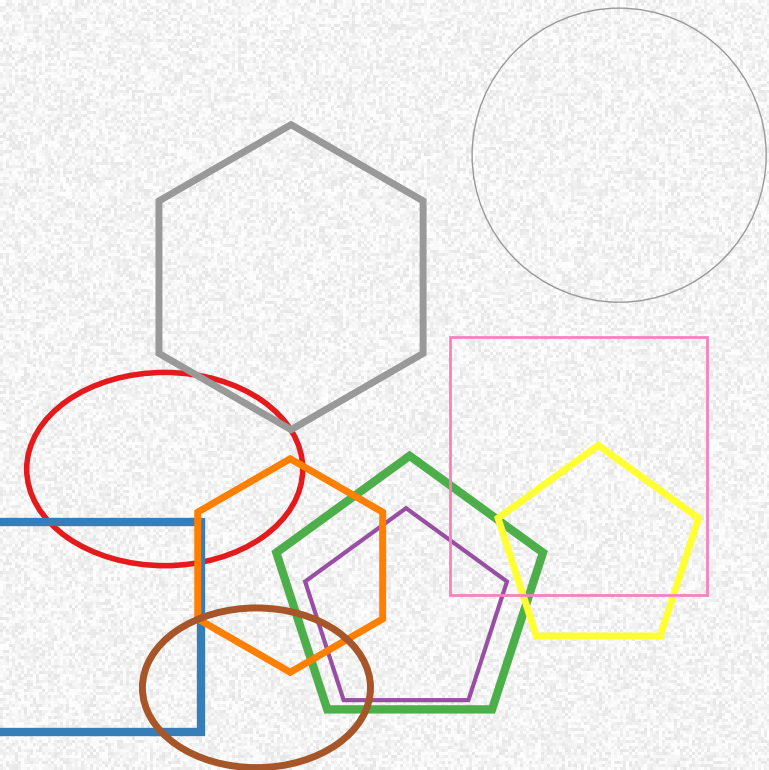[{"shape": "oval", "thickness": 2, "radius": 0.9, "center": [0.214, 0.391]}, {"shape": "square", "thickness": 3, "radius": 0.68, "center": [0.124, 0.185]}, {"shape": "pentagon", "thickness": 3, "radius": 0.91, "center": [0.532, 0.226]}, {"shape": "pentagon", "thickness": 1.5, "radius": 0.69, "center": [0.527, 0.202]}, {"shape": "hexagon", "thickness": 2.5, "radius": 0.69, "center": [0.377, 0.266]}, {"shape": "pentagon", "thickness": 2.5, "radius": 0.68, "center": [0.777, 0.285]}, {"shape": "oval", "thickness": 2.5, "radius": 0.74, "center": [0.333, 0.107]}, {"shape": "square", "thickness": 1, "radius": 0.84, "center": [0.751, 0.395]}, {"shape": "hexagon", "thickness": 2.5, "radius": 0.99, "center": [0.378, 0.64]}, {"shape": "circle", "thickness": 0.5, "radius": 0.95, "center": [0.804, 0.798]}]